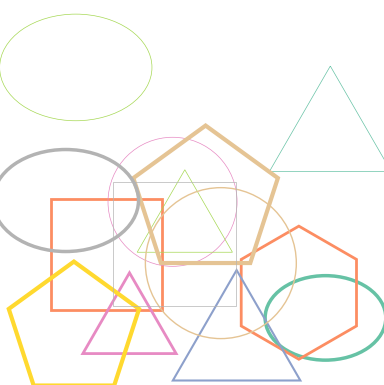[{"shape": "oval", "thickness": 2.5, "radius": 0.78, "center": [0.845, 0.174]}, {"shape": "triangle", "thickness": 0.5, "radius": 0.91, "center": [0.858, 0.646]}, {"shape": "square", "thickness": 2, "radius": 0.72, "center": [0.277, 0.34]}, {"shape": "hexagon", "thickness": 2, "radius": 0.86, "center": [0.776, 0.24]}, {"shape": "triangle", "thickness": 1.5, "radius": 0.96, "center": [0.615, 0.107]}, {"shape": "circle", "thickness": 0.5, "radius": 0.84, "center": [0.448, 0.476]}, {"shape": "triangle", "thickness": 2, "radius": 0.7, "center": [0.336, 0.152]}, {"shape": "oval", "thickness": 0.5, "radius": 0.99, "center": [0.197, 0.825]}, {"shape": "triangle", "thickness": 0.5, "radius": 0.71, "center": [0.48, 0.416]}, {"shape": "pentagon", "thickness": 3, "radius": 0.89, "center": [0.192, 0.143]}, {"shape": "circle", "thickness": 1, "radius": 0.98, "center": [0.574, 0.317]}, {"shape": "pentagon", "thickness": 3, "radius": 0.99, "center": [0.534, 0.476]}, {"shape": "oval", "thickness": 2.5, "radius": 0.95, "center": [0.171, 0.479]}, {"shape": "square", "thickness": 0.5, "radius": 0.8, "center": [0.453, 0.367]}]